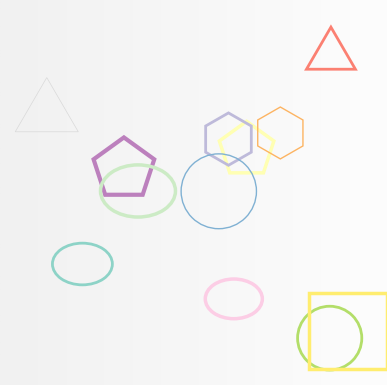[{"shape": "oval", "thickness": 2, "radius": 0.39, "center": [0.213, 0.314]}, {"shape": "pentagon", "thickness": 2.5, "radius": 0.37, "center": [0.636, 0.611]}, {"shape": "hexagon", "thickness": 2, "radius": 0.34, "center": [0.59, 0.639]}, {"shape": "triangle", "thickness": 2, "radius": 0.36, "center": [0.854, 0.857]}, {"shape": "circle", "thickness": 1, "radius": 0.49, "center": [0.565, 0.503]}, {"shape": "hexagon", "thickness": 1, "radius": 0.34, "center": [0.723, 0.655]}, {"shape": "circle", "thickness": 2, "radius": 0.41, "center": [0.851, 0.122]}, {"shape": "oval", "thickness": 2.5, "radius": 0.37, "center": [0.603, 0.224]}, {"shape": "triangle", "thickness": 0.5, "radius": 0.47, "center": [0.121, 0.705]}, {"shape": "pentagon", "thickness": 3, "radius": 0.41, "center": [0.32, 0.561]}, {"shape": "oval", "thickness": 2.5, "radius": 0.48, "center": [0.356, 0.504]}, {"shape": "square", "thickness": 2.5, "radius": 0.5, "center": [0.898, 0.14]}]